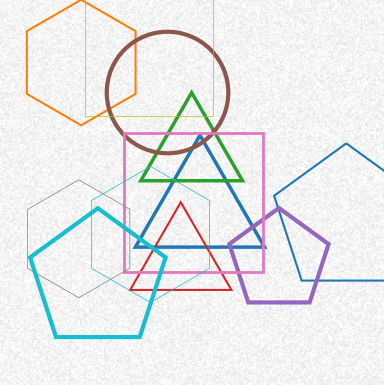[{"shape": "triangle", "thickness": 2.5, "radius": 0.97, "center": [0.519, 0.455]}, {"shape": "pentagon", "thickness": 1.5, "radius": 0.99, "center": [0.899, 0.431]}, {"shape": "hexagon", "thickness": 1.5, "radius": 0.82, "center": [0.211, 0.838]}, {"shape": "triangle", "thickness": 2.5, "radius": 0.76, "center": [0.498, 0.607]}, {"shape": "triangle", "thickness": 1.5, "radius": 0.76, "center": [0.469, 0.323]}, {"shape": "pentagon", "thickness": 3, "radius": 0.68, "center": [0.725, 0.324]}, {"shape": "circle", "thickness": 3, "radius": 0.79, "center": [0.435, 0.76]}, {"shape": "square", "thickness": 2, "radius": 0.9, "center": [0.502, 0.474]}, {"shape": "hexagon", "thickness": 0.5, "radius": 0.77, "center": [0.205, 0.38]}, {"shape": "square", "thickness": 0.5, "radius": 0.83, "center": [0.387, 0.866]}, {"shape": "hexagon", "thickness": 0.5, "radius": 0.88, "center": [0.391, 0.391]}, {"shape": "pentagon", "thickness": 3, "radius": 0.92, "center": [0.254, 0.274]}]